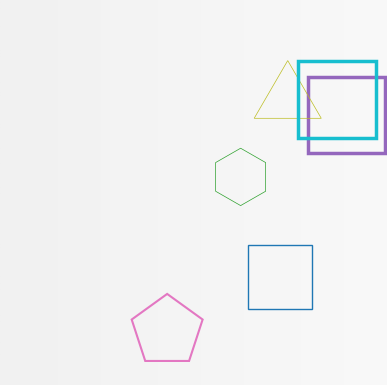[{"shape": "square", "thickness": 1, "radius": 0.42, "center": [0.722, 0.281]}, {"shape": "hexagon", "thickness": 0.5, "radius": 0.37, "center": [0.621, 0.54]}, {"shape": "square", "thickness": 2.5, "radius": 0.49, "center": [0.895, 0.701]}, {"shape": "pentagon", "thickness": 1.5, "radius": 0.48, "center": [0.431, 0.14]}, {"shape": "triangle", "thickness": 0.5, "radius": 0.5, "center": [0.743, 0.743]}, {"shape": "square", "thickness": 2.5, "radius": 0.5, "center": [0.869, 0.74]}]